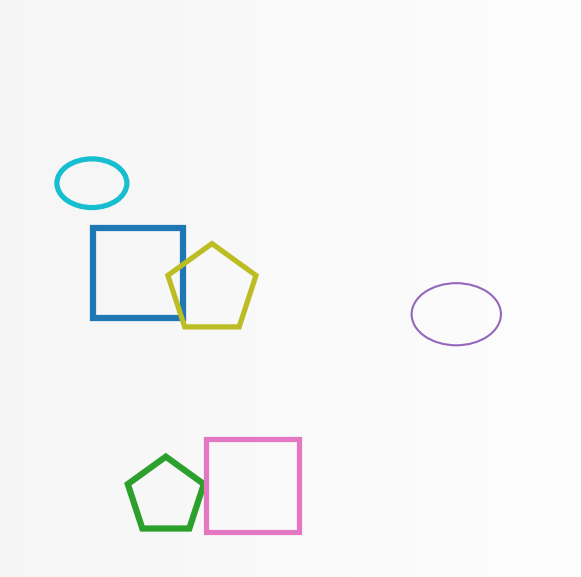[{"shape": "square", "thickness": 3, "radius": 0.39, "center": [0.238, 0.526]}, {"shape": "pentagon", "thickness": 3, "radius": 0.34, "center": [0.285, 0.14]}, {"shape": "oval", "thickness": 1, "radius": 0.38, "center": [0.785, 0.455]}, {"shape": "square", "thickness": 2.5, "radius": 0.4, "center": [0.435, 0.159]}, {"shape": "pentagon", "thickness": 2.5, "radius": 0.4, "center": [0.365, 0.498]}, {"shape": "oval", "thickness": 2.5, "radius": 0.3, "center": [0.158, 0.682]}]